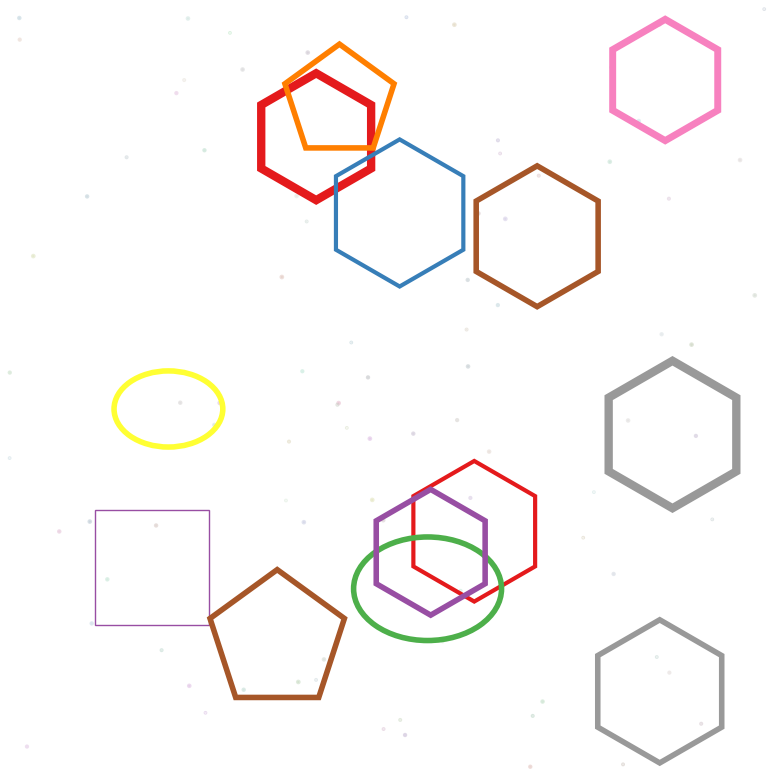[{"shape": "hexagon", "thickness": 3, "radius": 0.41, "center": [0.411, 0.822]}, {"shape": "hexagon", "thickness": 1.5, "radius": 0.46, "center": [0.616, 0.31]}, {"shape": "hexagon", "thickness": 1.5, "radius": 0.48, "center": [0.519, 0.723]}, {"shape": "oval", "thickness": 2, "radius": 0.48, "center": [0.555, 0.235]}, {"shape": "hexagon", "thickness": 2, "radius": 0.41, "center": [0.559, 0.283]}, {"shape": "square", "thickness": 0.5, "radius": 0.37, "center": [0.197, 0.263]}, {"shape": "pentagon", "thickness": 2, "radius": 0.37, "center": [0.441, 0.868]}, {"shape": "oval", "thickness": 2, "radius": 0.35, "center": [0.219, 0.469]}, {"shape": "hexagon", "thickness": 2, "radius": 0.46, "center": [0.698, 0.693]}, {"shape": "pentagon", "thickness": 2, "radius": 0.46, "center": [0.36, 0.168]}, {"shape": "hexagon", "thickness": 2.5, "radius": 0.39, "center": [0.864, 0.896]}, {"shape": "hexagon", "thickness": 2, "radius": 0.46, "center": [0.857, 0.102]}, {"shape": "hexagon", "thickness": 3, "radius": 0.48, "center": [0.873, 0.436]}]